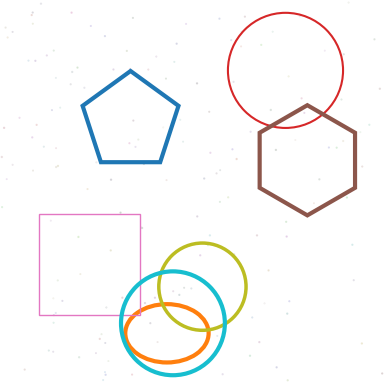[{"shape": "pentagon", "thickness": 3, "radius": 0.65, "center": [0.339, 0.685]}, {"shape": "oval", "thickness": 3, "radius": 0.54, "center": [0.434, 0.134]}, {"shape": "circle", "thickness": 1.5, "radius": 0.75, "center": [0.742, 0.817]}, {"shape": "hexagon", "thickness": 3, "radius": 0.72, "center": [0.798, 0.584]}, {"shape": "square", "thickness": 1, "radius": 0.66, "center": [0.233, 0.312]}, {"shape": "circle", "thickness": 2.5, "radius": 0.57, "center": [0.526, 0.255]}, {"shape": "circle", "thickness": 3, "radius": 0.67, "center": [0.449, 0.16]}]